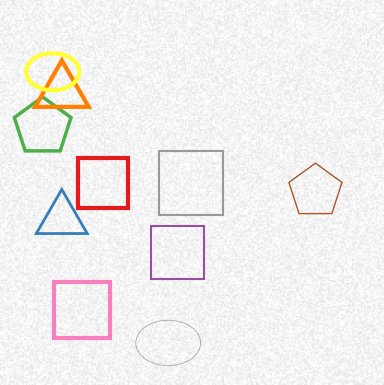[{"shape": "square", "thickness": 3, "radius": 0.33, "center": [0.267, 0.524]}, {"shape": "triangle", "thickness": 2, "radius": 0.38, "center": [0.16, 0.432]}, {"shape": "pentagon", "thickness": 2.5, "radius": 0.39, "center": [0.111, 0.671]}, {"shape": "square", "thickness": 1.5, "radius": 0.34, "center": [0.461, 0.344]}, {"shape": "triangle", "thickness": 3, "radius": 0.4, "center": [0.161, 0.763]}, {"shape": "oval", "thickness": 3, "radius": 0.34, "center": [0.137, 0.814]}, {"shape": "pentagon", "thickness": 1, "radius": 0.36, "center": [0.819, 0.504]}, {"shape": "square", "thickness": 3, "radius": 0.36, "center": [0.213, 0.196]}, {"shape": "oval", "thickness": 0.5, "radius": 0.42, "center": [0.437, 0.109]}, {"shape": "square", "thickness": 1.5, "radius": 0.42, "center": [0.496, 0.524]}]